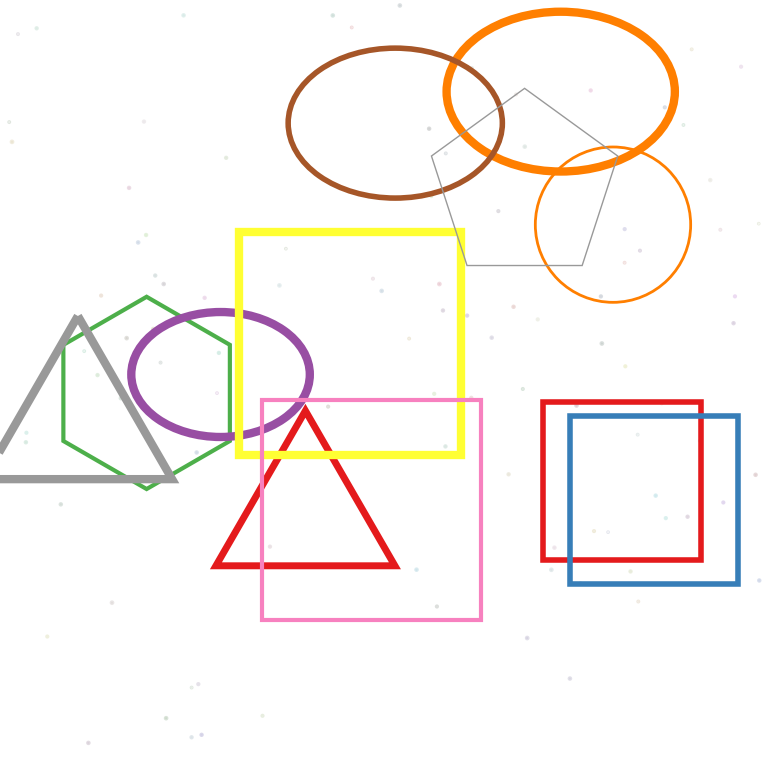[{"shape": "triangle", "thickness": 2.5, "radius": 0.67, "center": [0.397, 0.332]}, {"shape": "square", "thickness": 2, "radius": 0.51, "center": [0.808, 0.376]}, {"shape": "square", "thickness": 2, "radius": 0.54, "center": [0.849, 0.351]}, {"shape": "hexagon", "thickness": 1.5, "radius": 0.62, "center": [0.19, 0.49]}, {"shape": "oval", "thickness": 3, "radius": 0.58, "center": [0.286, 0.514]}, {"shape": "circle", "thickness": 1, "radius": 0.5, "center": [0.796, 0.708]}, {"shape": "oval", "thickness": 3, "radius": 0.74, "center": [0.728, 0.881]}, {"shape": "square", "thickness": 3, "radius": 0.72, "center": [0.454, 0.554]}, {"shape": "oval", "thickness": 2, "radius": 0.7, "center": [0.513, 0.84]}, {"shape": "square", "thickness": 1.5, "radius": 0.71, "center": [0.482, 0.337]}, {"shape": "pentagon", "thickness": 0.5, "radius": 0.64, "center": [0.681, 0.758]}, {"shape": "triangle", "thickness": 3, "radius": 0.71, "center": [0.101, 0.448]}]